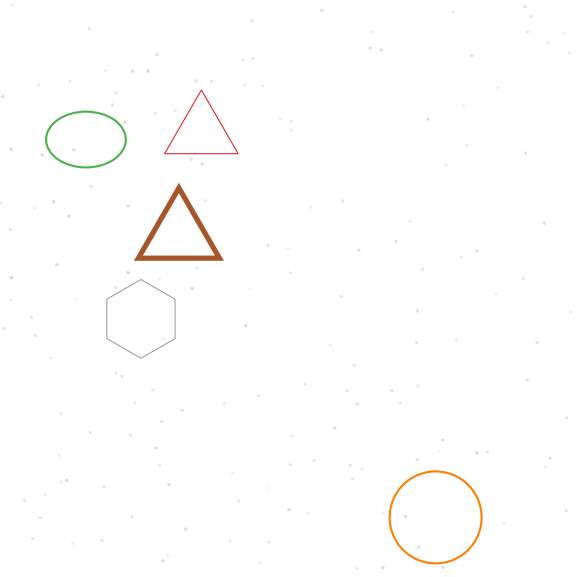[{"shape": "triangle", "thickness": 0.5, "radius": 0.37, "center": [0.349, 0.77]}, {"shape": "oval", "thickness": 1, "radius": 0.34, "center": [0.149, 0.758]}, {"shape": "circle", "thickness": 1, "radius": 0.4, "center": [0.754, 0.103]}, {"shape": "triangle", "thickness": 2.5, "radius": 0.41, "center": [0.31, 0.593]}, {"shape": "hexagon", "thickness": 0.5, "radius": 0.34, "center": [0.244, 0.447]}]